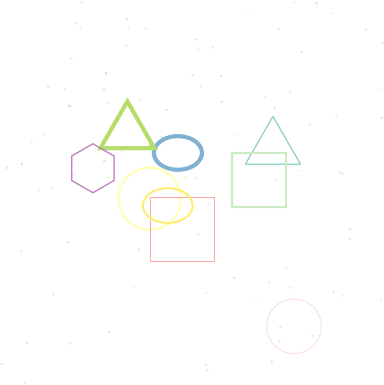[{"shape": "triangle", "thickness": 1, "radius": 0.41, "center": [0.709, 0.615]}, {"shape": "circle", "thickness": 1.5, "radius": 0.4, "center": [0.389, 0.484]}, {"shape": "square", "thickness": 0.5, "radius": 0.42, "center": [0.474, 0.406]}, {"shape": "oval", "thickness": 3, "radius": 0.31, "center": [0.462, 0.603]}, {"shape": "triangle", "thickness": 3, "radius": 0.4, "center": [0.331, 0.656]}, {"shape": "circle", "thickness": 0.5, "radius": 0.35, "center": [0.764, 0.153]}, {"shape": "hexagon", "thickness": 1, "radius": 0.32, "center": [0.241, 0.563]}, {"shape": "square", "thickness": 1.5, "radius": 0.35, "center": [0.674, 0.534]}, {"shape": "oval", "thickness": 1.5, "radius": 0.32, "center": [0.436, 0.466]}]